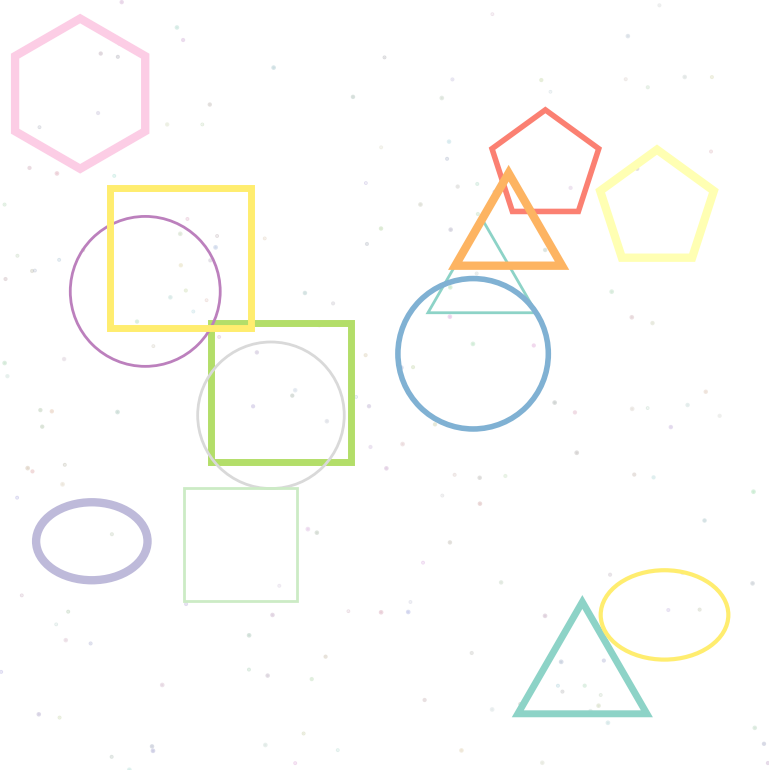[{"shape": "triangle", "thickness": 1, "radius": 0.41, "center": [0.626, 0.634]}, {"shape": "triangle", "thickness": 2.5, "radius": 0.48, "center": [0.756, 0.121]}, {"shape": "pentagon", "thickness": 3, "radius": 0.39, "center": [0.853, 0.728]}, {"shape": "oval", "thickness": 3, "radius": 0.36, "center": [0.119, 0.297]}, {"shape": "pentagon", "thickness": 2, "radius": 0.36, "center": [0.708, 0.784]}, {"shape": "circle", "thickness": 2, "radius": 0.49, "center": [0.614, 0.541]}, {"shape": "triangle", "thickness": 3, "radius": 0.4, "center": [0.661, 0.695]}, {"shape": "square", "thickness": 2.5, "radius": 0.45, "center": [0.365, 0.49]}, {"shape": "hexagon", "thickness": 3, "radius": 0.49, "center": [0.104, 0.878]}, {"shape": "circle", "thickness": 1, "radius": 0.48, "center": [0.352, 0.461]}, {"shape": "circle", "thickness": 1, "radius": 0.49, "center": [0.189, 0.622]}, {"shape": "square", "thickness": 1, "radius": 0.37, "center": [0.312, 0.293]}, {"shape": "oval", "thickness": 1.5, "radius": 0.41, "center": [0.863, 0.201]}, {"shape": "square", "thickness": 2.5, "radius": 0.46, "center": [0.234, 0.665]}]